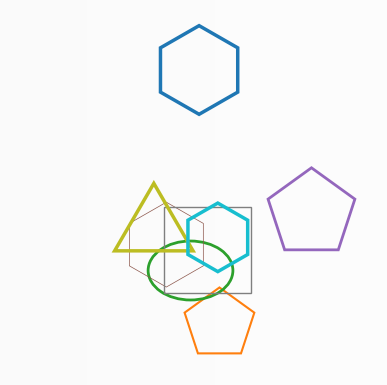[{"shape": "hexagon", "thickness": 2.5, "radius": 0.58, "center": [0.514, 0.818]}, {"shape": "pentagon", "thickness": 1.5, "radius": 0.47, "center": [0.566, 0.159]}, {"shape": "oval", "thickness": 2, "radius": 0.55, "center": [0.492, 0.297]}, {"shape": "pentagon", "thickness": 2, "radius": 0.59, "center": [0.804, 0.446]}, {"shape": "hexagon", "thickness": 0.5, "radius": 0.55, "center": [0.429, 0.365]}, {"shape": "square", "thickness": 1, "radius": 0.56, "center": [0.537, 0.35]}, {"shape": "triangle", "thickness": 2.5, "radius": 0.58, "center": [0.397, 0.407]}, {"shape": "hexagon", "thickness": 2.5, "radius": 0.45, "center": [0.562, 0.384]}]